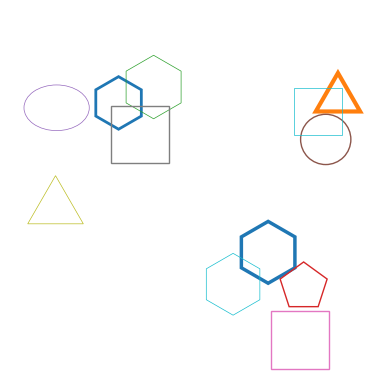[{"shape": "hexagon", "thickness": 2, "radius": 0.34, "center": [0.308, 0.733]}, {"shape": "hexagon", "thickness": 2.5, "radius": 0.4, "center": [0.696, 0.345]}, {"shape": "triangle", "thickness": 3, "radius": 0.33, "center": [0.878, 0.744]}, {"shape": "hexagon", "thickness": 0.5, "radius": 0.41, "center": [0.399, 0.774]}, {"shape": "pentagon", "thickness": 1, "radius": 0.32, "center": [0.789, 0.255]}, {"shape": "oval", "thickness": 0.5, "radius": 0.42, "center": [0.147, 0.72]}, {"shape": "circle", "thickness": 1, "radius": 0.33, "center": [0.846, 0.638]}, {"shape": "square", "thickness": 1, "radius": 0.38, "center": [0.778, 0.116]}, {"shape": "square", "thickness": 1, "radius": 0.38, "center": [0.363, 0.65]}, {"shape": "triangle", "thickness": 0.5, "radius": 0.42, "center": [0.144, 0.46]}, {"shape": "square", "thickness": 0.5, "radius": 0.31, "center": [0.826, 0.711]}, {"shape": "hexagon", "thickness": 0.5, "radius": 0.4, "center": [0.605, 0.262]}]